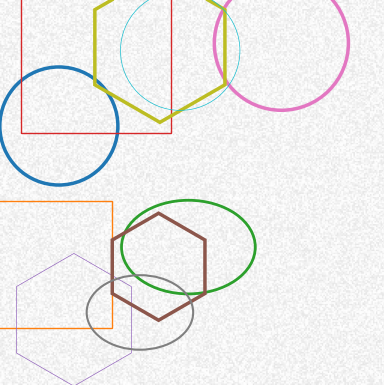[{"shape": "circle", "thickness": 2.5, "radius": 0.77, "center": [0.153, 0.673]}, {"shape": "square", "thickness": 1, "radius": 0.82, "center": [0.127, 0.313]}, {"shape": "oval", "thickness": 2, "radius": 0.87, "center": [0.489, 0.358]}, {"shape": "square", "thickness": 1, "radius": 0.97, "center": [0.251, 0.849]}, {"shape": "hexagon", "thickness": 0.5, "radius": 0.86, "center": [0.192, 0.169]}, {"shape": "hexagon", "thickness": 2.5, "radius": 0.69, "center": [0.412, 0.307]}, {"shape": "circle", "thickness": 2.5, "radius": 0.87, "center": [0.731, 0.888]}, {"shape": "oval", "thickness": 1.5, "radius": 0.69, "center": [0.363, 0.188]}, {"shape": "hexagon", "thickness": 2.5, "radius": 0.98, "center": [0.415, 0.877]}, {"shape": "circle", "thickness": 0.5, "radius": 0.78, "center": [0.468, 0.868]}]